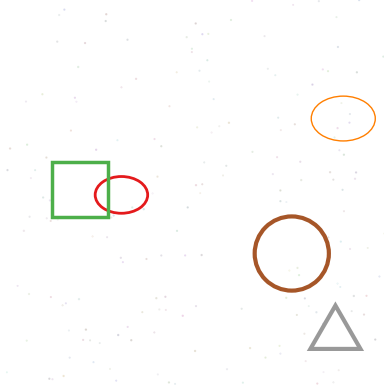[{"shape": "oval", "thickness": 2, "radius": 0.34, "center": [0.315, 0.494]}, {"shape": "square", "thickness": 2.5, "radius": 0.36, "center": [0.207, 0.508]}, {"shape": "oval", "thickness": 1, "radius": 0.42, "center": [0.892, 0.692]}, {"shape": "circle", "thickness": 3, "radius": 0.48, "center": [0.758, 0.341]}, {"shape": "triangle", "thickness": 3, "radius": 0.38, "center": [0.871, 0.131]}]